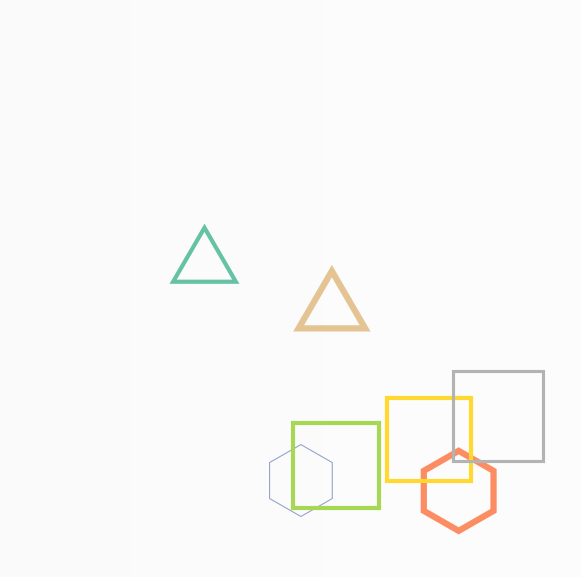[{"shape": "triangle", "thickness": 2, "radius": 0.31, "center": [0.352, 0.542]}, {"shape": "hexagon", "thickness": 3, "radius": 0.35, "center": [0.789, 0.149]}, {"shape": "hexagon", "thickness": 0.5, "radius": 0.31, "center": [0.518, 0.167]}, {"shape": "square", "thickness": 2, "radius": 0.37, "center": [0.578, 0.192]}, {"shape": "square", "thickness": 2, "radius": 0.36, "center": [0.738, 0.239]}, {"shape": "triangle", "thickness": 3, "radius": 0.33, "center": [0.571, 0.464]}, {"shape": "square", "thickness": 1.5, "radius": 0.39, "center": [0.857, 0.278]}]